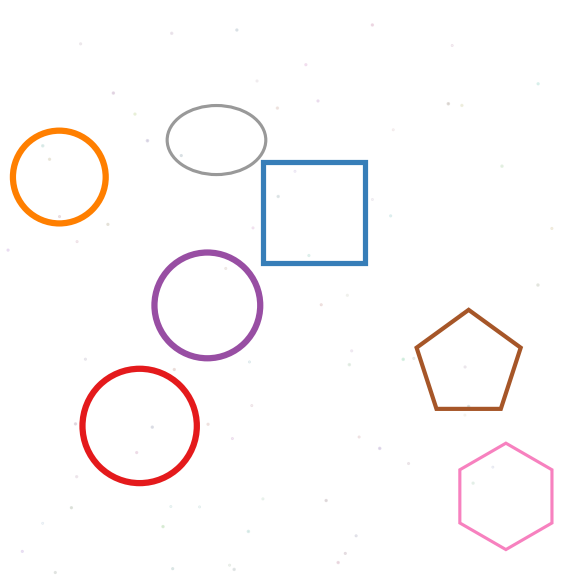[{"shape": "circle", "thickness": 3, "radius": 0.49, "center": [0.242, 0.262]}, {"shape": "square", "thickness": 2.5, "radius": 0.44, "center": [0.543, 0.631]}, {"shape": "circle", "thickness": 3, "radius": 0.46, "center": [0.359, 0.47]}, {"shape": "circle", "thickness": 3, "radius": 0.4, "center": [0.103, 0.693]}, {"shape": "pentagon", "thickness": 2, "radius": 0.47, "center": [0.812, 0.368]}, {"shape": "hexagon", "thickness": 1.5, "radius": 0.46, "center": [0.876, 0.14]}, {"shape": "oval", "thickness": 1.5, "radius": 0.43, "center": [0.375, 0.757]}]